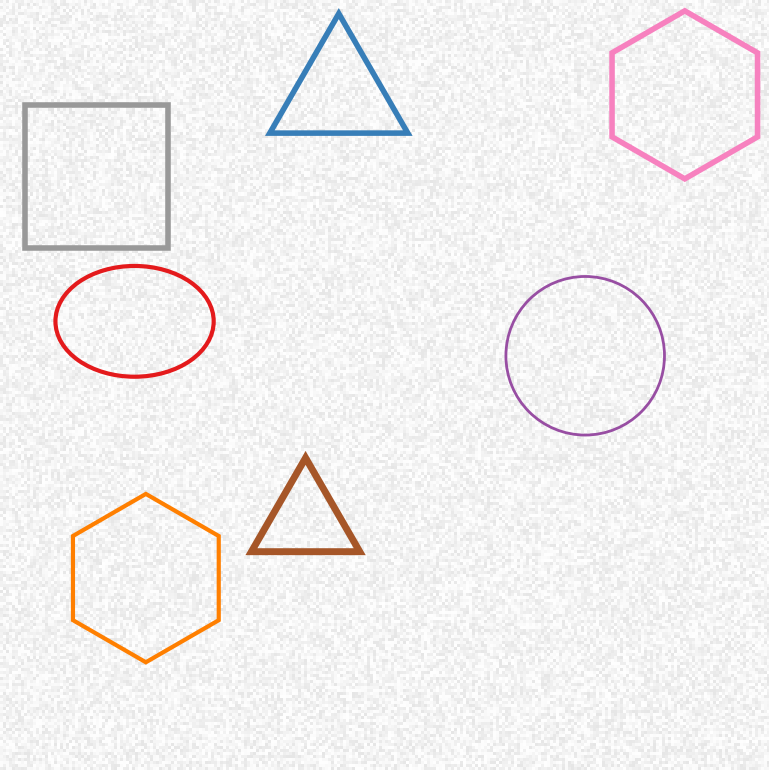[{"shape": "oval", "thickness": 1.5, "radius": 0.51, "center": [0.175, 0.583]}, {"shape": "triangle", "thickness": 2, "radius": 0.52, "center": [0.44, 0.879]}, {"shape": "circle", "thickness": 1, "radius": 0.51, "center": [0.76, 0.538]}, {"shape": "hexagon", "thickness": 1.5, "radius": 0.55, "center": [0.189, 0.249]}, {"shape": "triangle", "thickness": 2.5, "radius": 0.41, "center": [0.397, 0.324]}, {"shape": "hexagon", "thickness": 2, "radius": 0.55, "center": [0.889, 0.877]}, {"shape": "square", "thickness": 2, "radius": 0.46, "center": [0.126, 0.771]}]